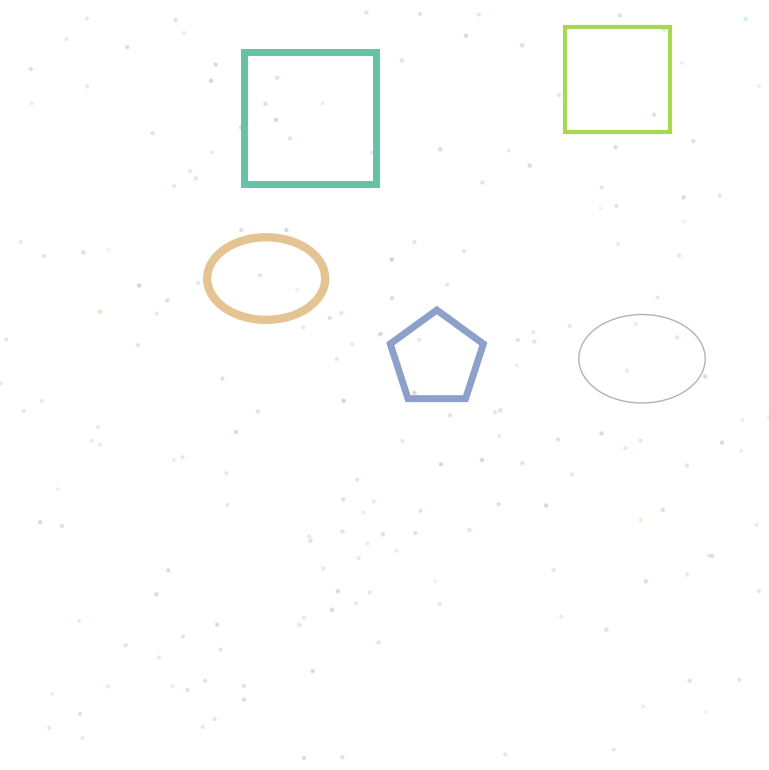[{"shape": "square", "thickness": 2.5, "radius": 0.43, "center": [0.403, 0.847]}, {"shape": "pentagon", "thickness": 2.5, "radius": 0.32, "center": [0.567, 0.534]}, {"shape": "square", "thickness": 1.5, "radius": 0.34, "center": [0.802, 0.897]}, {"shape": "oval", "thickness": 3, "radius": 0.38, "center": [0.346, 0.638]}, {"shape": "oval", "thickness": 0.5, "radius": 0.41, "center": [0.834, 0.534]}]